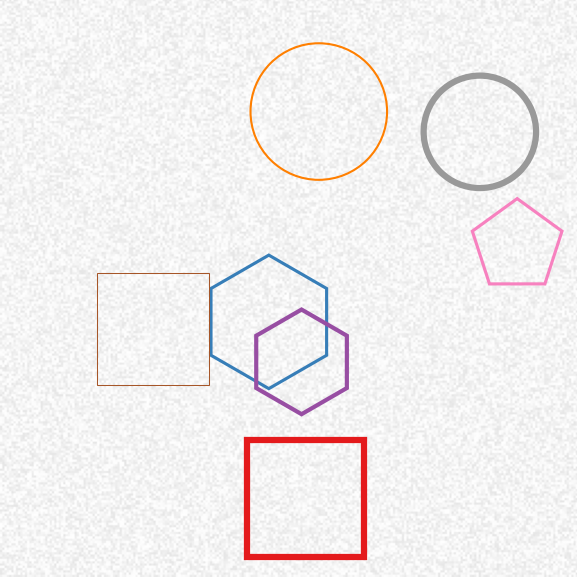[{"shape": "square", "thickness": 3, "radius": 0.51, "center": [0.529, 0.136]}, {"shape": "hexagon", "thickness": 1.5, "radius": 0.58, "center": [0.465, 0.442]}, {"shape": "hexagon", "thickness": 2, "radius": 0.45, "center": [0.522, 0.373]}, {"shape": "circle", "thickness": 1, "radius": 0.59, "center": [0.552, 0.806]}, {"shape": "square", "thickness": 0.5, "radius": 0.48, "center": [0.265, 0.429]}, {"shape": "pentagon", "thickness": 1.5, "radius": 0.41, "center": [0.896, 0.574]}, {"shape": "circle", "thickness": 3, "radius": 0.49, "center": [0.831, 0.771]}]